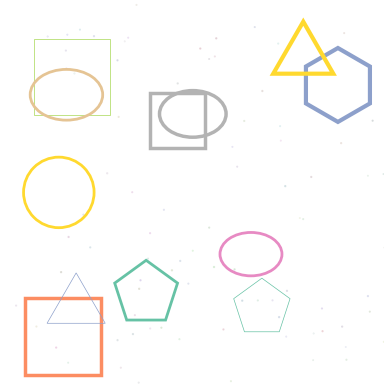[{"shape": "pentagon", "thickness": 2, "radius": 0.43, "center": [0.38, 0.238]}, {"shape": "pentagon", "thickness": 0.5, "radius": 0.38, "center": [0.68, 0.2]}, {"shape": "square", "thickness": 2.5, "radius": 0.5, "center": [0.164, 0.126]}, {"shape": "triangle", "thickness": 0.5, "radius": 0.44, "center": [0.198, 0.204]}, {"shape": "hexagon", "thickness": 3, "radius": 0.48, "center": [0.878, 0.779]}, {"shape": "oval", "thickness": 2, "radius": 0.4, "center": [0.652, 0.34]}, {"shape": "square", "thickness": 0.5, "radius": 0.49, "center": [0.187, 0.8]}, {"shape": "triangle", "thickness": 3, "radius": 0.45, "center": [0.788, 0.854]}, {"shape": "circle", "thickness": 2, "radius": 0.46, "center": [0.153, 0.5]}, {"shape": "oval", "thickness": 2, "radius": 0.47, "center": [0.173, 0.754]}, {"shape": "square", "thickness": 2.5, "radius": 0.36, "center": [0.461, 0.686]}, {"shape": "oval", "thickness": 2.5, "radius": 0.43, "center": [0.501, 0.704]}]